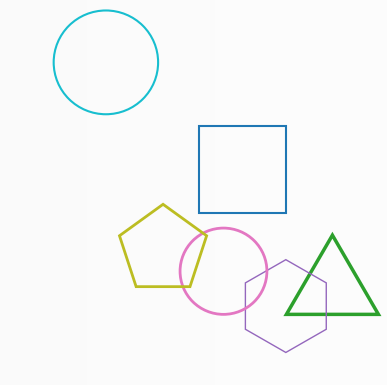[{"shape": "square", "thickness": 1.5, "radius": 0.56, "center": [0.627, 0.56]}, {"shape": "triangle", "thickness": 2.5, "radius": 0.69, "center": [0.858, 0.252]}, {"shape": "hexagon", "thickness": 1, "radius": 0.6, "center": [0.738, 0.205]}, {"shape": "circle", "thickness": 2, "radius": 0.56, "center": [0.577, 0.296]}, {"shape": "pentagon", "thickness": 2, "radius": 0.59, "center": [0.421, 0.351]}, {"shape": "circle", "thickness": 1.5, "radius": 0.67, "center": [0.273, 0.838]}]